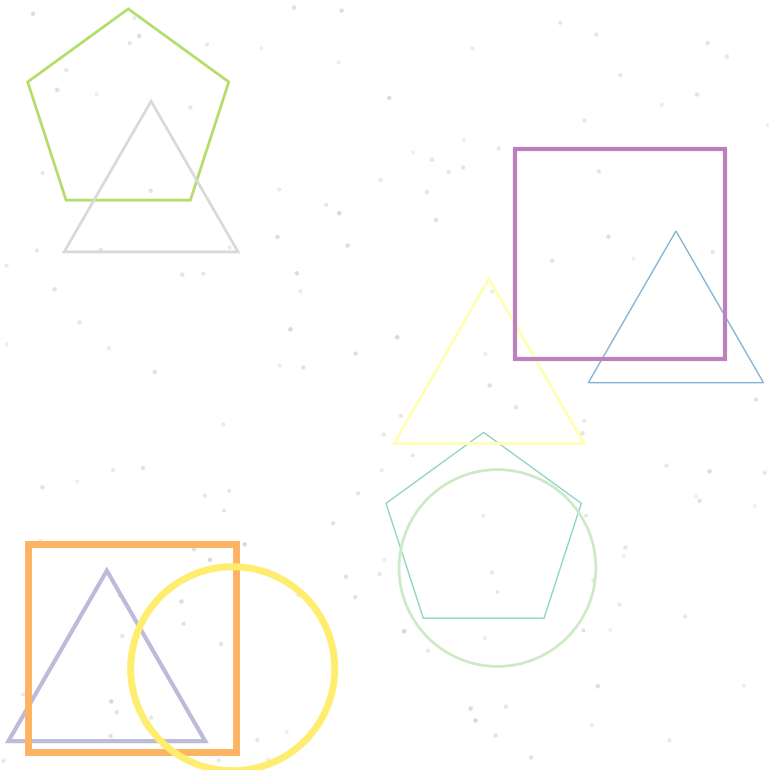[{"shape": "pentagon", "thickness": 0.5, "radius": 0.67, "center": [0.628, 0.305]}, {"shape": "triangle", "thickness": 1, "radius": 0.71, "center": [0.635, 0.495]}, {"shape": "triangle", "thickness": 1.5, "radius": 0.74, "center": [0.139, 0.111]}, {"shape": "triangle", "thickness": 0.5, "radius": 0.66, "center": [0.878, 0.569]}, {"shape": "square", "thickness": 2.5, "radius": 0.67, "center": [0.171, 0.158]}, {"shape": "pentagon", "thickness": 1, "radius": 0.69, "center": [0.167, 0.851]}, {"shape": "triangle", "thickness": 1, "radius": 0.65, "center": [0.196, 0.738]}, {"shape": "square", "thickness": 1.5, "radius": 0.68, "center": [0.805, 0.67]}, {"shape": "circle", "thickness": 1, "radius": 0.64, "center": [0.646, 0.262]}, {"shape": "circle", "thickness": 2.5, "radius": 0.66, "center": [0.302, 0.132]}]